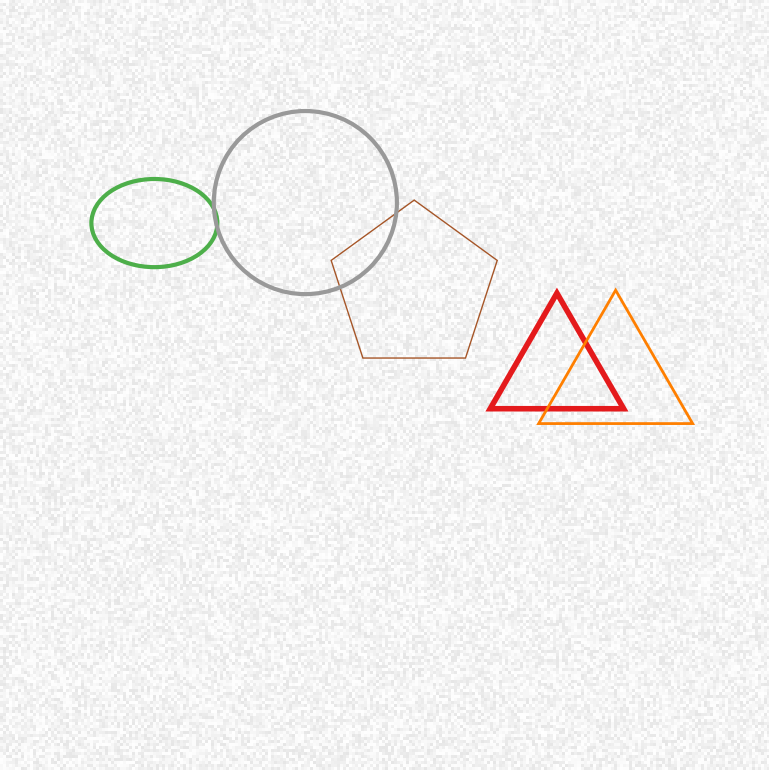[{"shape": "triangle", "thickness": 2, "radius": 0.5, "center": [0.723, 0.519]}, {"shape": "oval", "thickness": 1.5, "radius": 0.41, "center": [0.2, 0.71]}, {"shape": "triangle", "thickness": 1, "radius": 0.58, "center": [0.8, 0.508]}, {"shape": "pentagon", "thickness": 0.5, "radius": 0.57, "center": [0.538, 0.627]}, {"shape": "circle", "thickness": 1.5, "radius": 0.59, "center": [0.397, 0.737]}]